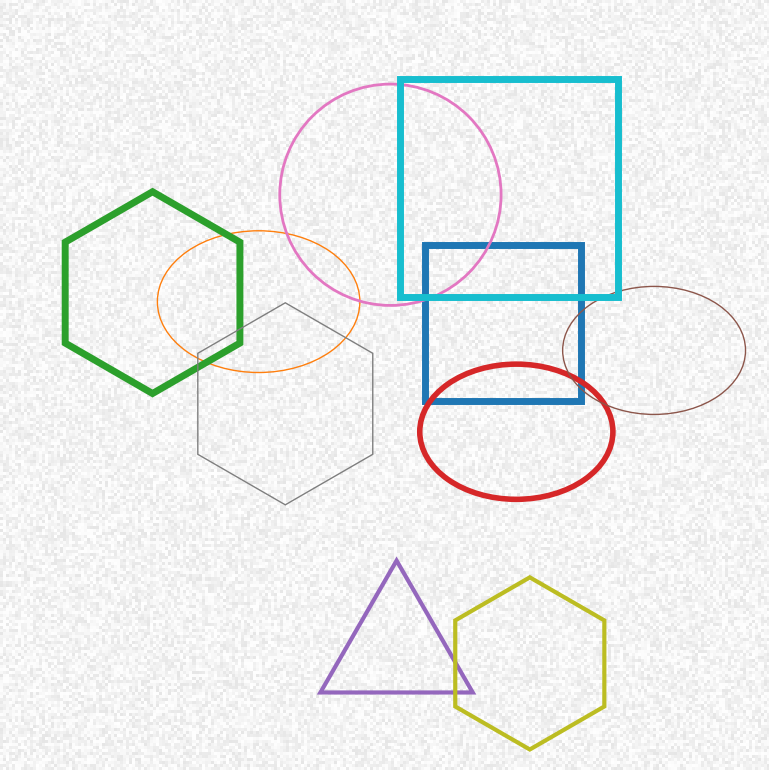[{"shape": "square", "thickness": 2.5, "radius": 0.51, "center": [0.653, 0.581]}, {"shape": "oval", "thickness": 0.5, "radius": 0.66, "center": [0.336, 0.608]}, {"shape": "hexagon", "thickness": 2.5, "radius": 0.66, "center": [0.198, 0.62]}, {"shape": "oval", "thickness": 2, "radius": 0.63, "center": [0.671, 0.439]}, {"shape": "triangle", "thickness": 1.5, "radius": 0.57, "center": [0.515, 0.158]}, {"shape": "oval", "thickness": 0.5, "radius": 0.59, "center": [0.849, 0.545]}, {"shape": "circle", "thickness": 1, "radius": 0.72, "center": [0.507, 0.747]}, {"shape": "hexagon", "thickness": 0.5, "radius": 0.66, "center": [0.371, 0.476]}, {"shape": "hexagon", "thickness": 1.5, "radius": 0.56, "center": [0.688, 0.138]}, {"shape": "square", "thickness": 2.5, "radius": 0.71, "center": [0.661, 0.756]}]